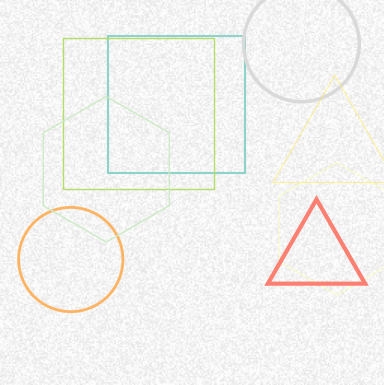[{"shape": "square", "thickness": 1.5, "radius": 0.89, "center": [0.46, 0.729]}, {"shape": "hexagon", "thickness": 0.5, "radius": 0.86, "center": [0.875, 0.406]}, {"shape": "triangle", "thickness": 3, "radius": 0.73, "center": [0.822, 0.336]}, {"shape": "circle", "thickness": 2, "radius": 0.68, "center": [0.184, 0.326]}, {"shape": "square", "thickness": 1, "radius": 0.98, "center": [0.36, 0.704]}, {"shape": "circle", "thickness": 2.5, "radius": 0.75, "center": [0.783, 0.886]}, {"shape": "hexagon", "thickness": 1, "radius": 0.95, "center": [0.276, 0.56]}, {"shape": "triangle", "thickness": 0.5, "radius": 0.93, "center": [0.869, 0.619]}]